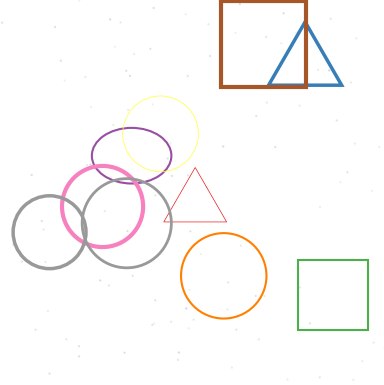[{"shape": "triangle", "thickness": 0.5, "radius": 0.47, "center": [0.507, 0.471]}, {"shape": "triangle", "thickness": 2.5, "radius": 0.55, "center": [0.793, 0.833]}, {"shape": "square", "thickness": 1.5, "radius": 0.46, "center": [0.864, 0.234]}, {"shape": "oval", "thickness": 1.5, "radius": 0.52, "center": [0.342, 0.596]}, {"shape": "circle", "thickness": 1.5, "radius": 0.55, "center": [0.581, 0.284]}, {"shape": "circle", "thickness": 0.5, "radius": 0.49, "center": [0.417, 0.652]}, {"shape": "square", "thickness": 3, "radius": 0.55, "center": [0.685, 0.886]}, {"shape": "circle", "thickness": 3, "radius": 0.53, "center": [0.266, 0.464]}, {"shape": "circle", "thickness": 2.5, "radius": 0.47, "center": [0.129, 0.397]}, {"shape": "circle", "thickness": 2, "radius": 0.58, "center": [0.329, 0.42]}]